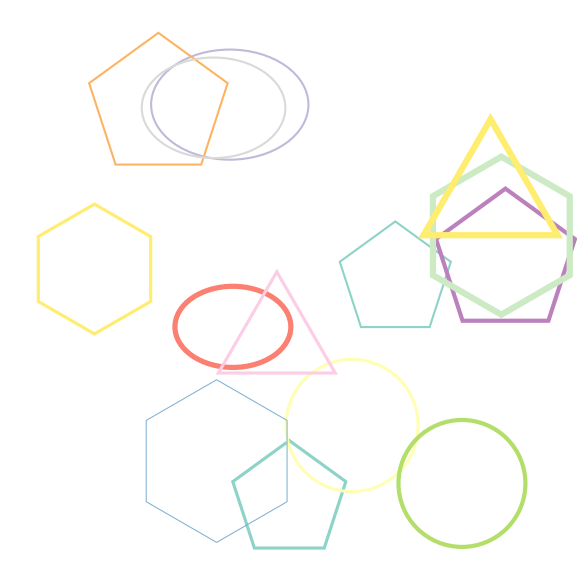[{"shape": "pentagon", "thickness": 1.5, "radius": 0.51, "center": [0.501, 0.133]}, {"shape": "pentagon", "thickness": 1, "radius": 0.51, "center": [0.685, 0.515]}, {"shape": "circle", "thickness": 1.5, "radius": 0.57, "center": [0.61, 0.262]}, {"shape": "oval", "thickness": 1, "radius": 0.68, "center": [0.398, 0.818]}, {"shape": "oval", "thickness": 2.5, "radius": 0.5, "center": [0.403, 0.433]}, {"shape": "hexagon", "thickness": 0.5, "radius": 0.7, "center": [0.375, 0.201]}, {"shape": "pentagon", "thickness": 1, "radius": 0.63, "center": [0.274, 0.816]}, {"shape": "circle", "thickness": 2, "radius": 0.55, "center": [0.8, 0.162]}, {"shape": "triangle", "thickness": 1.5, "radius": 0.58, "center": [0.479, 0.412]}, {"shape": "oval", "thickness": 1, "radius": 0.62, "center": [0.37, 0.812]}, {"shape": "pentagon", "thickness": 2, "radius": 0.63, "center": [0.875, 0.546]}, {"shape": "hexagon", "thickness": 3, "radius": 0.68, "center": [0.868, 0.591]}, {"shape": "triangle", "thickness": 3, "radius": 0.67, "center": [0.849, 0.659]}, {"shape": "hexagon", "thickness": 1.5, "radius": 0.56, "center": [0.164, 0.533]}]